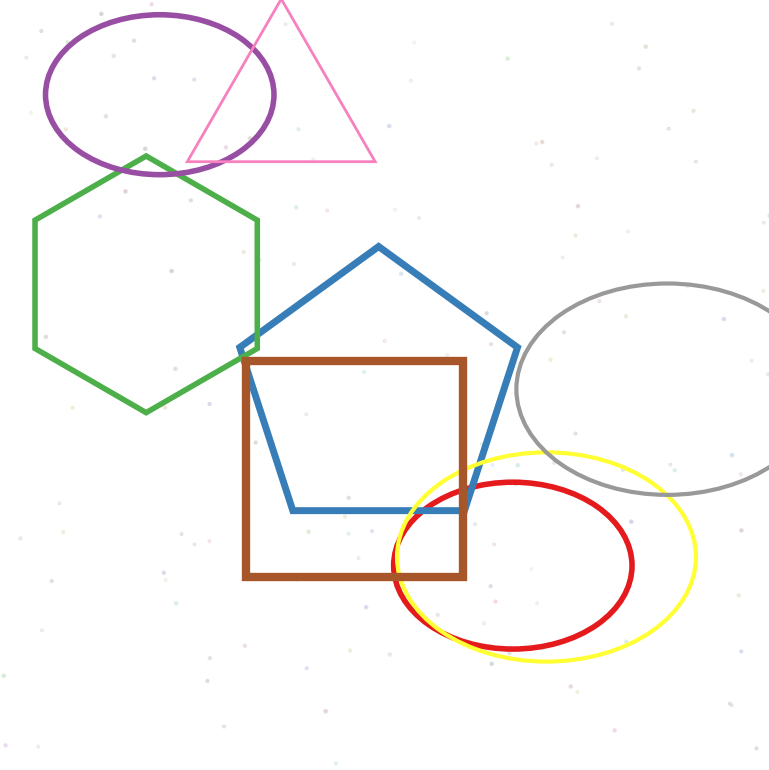[{"shape": "oval", "thickness": 2, "radius": 0.77, "center": [0.666, 0.265]}, {"shape": "pentagon", "thickness": 2.5, "radius": 0.95, "center": [0.492, 0.49]}, {"shape": "hexagon", "thickness": 2, "radius": 0.83, "center": [0.19, 0.631]}, {"shape": "oval", "thickness": 2, "radius": 0.74, "center": [0.207, 0.877]}, {"shape": "oval", "thickness": 1.5, "radius": 0.97, "center": [0.71, 0.277]}, {"shape": "square", "thickness": 3, "radius": 0.7, "center": [0.461, 0.391]}, {"shape": "triangle", "thickness": 1, "radius": 0.7, "center": [0.365, 0.86]}, {"shape": "oval", "thickness": 1.5, "radius": 0.98, "center": [0.867, 0.495]}]